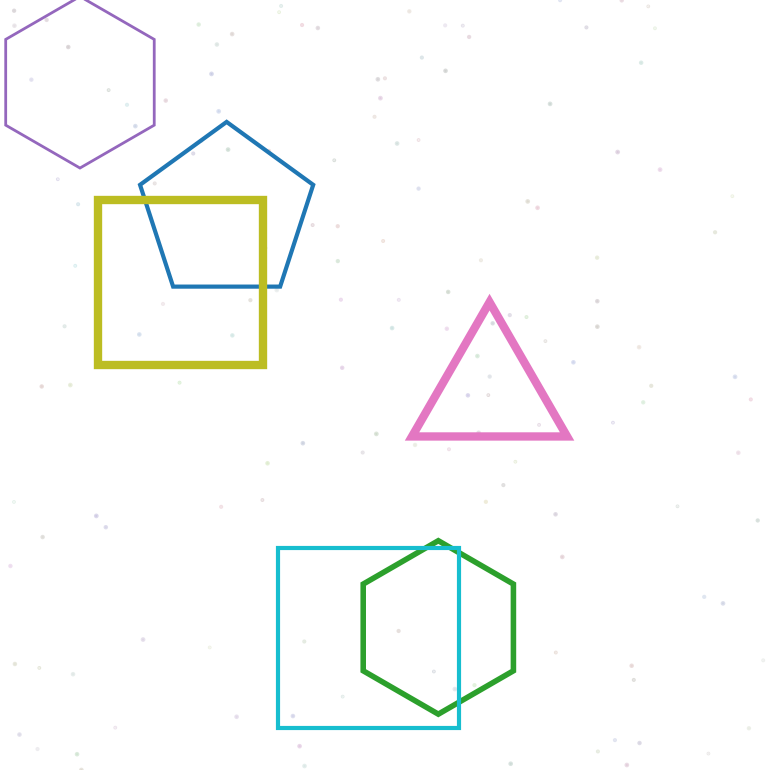[{"shape": "pentagon", "thickness": 1.5, "radius": 0.59, "center": [0.294, 0.723]}, {"shape": "hexagon", "thickness": 2, "radius": 0.56, "center": [0.569, 0.185]}, {"shape": "hexagon", "thickness": 1, "radius": 0.56, "center": [0.104, 0.893]}, {"shape": "triangle", "thickness": 3, "radius": 0.58, "center": [0.636, 0.491]}, {"shape": "square", "thickness": 3, "radius": 0.54, "center": [0.235, 0.634]}, {"shape": "square", "thickness": 1.5, "radius": 0.59, "center": [0.478, 0.172]}]